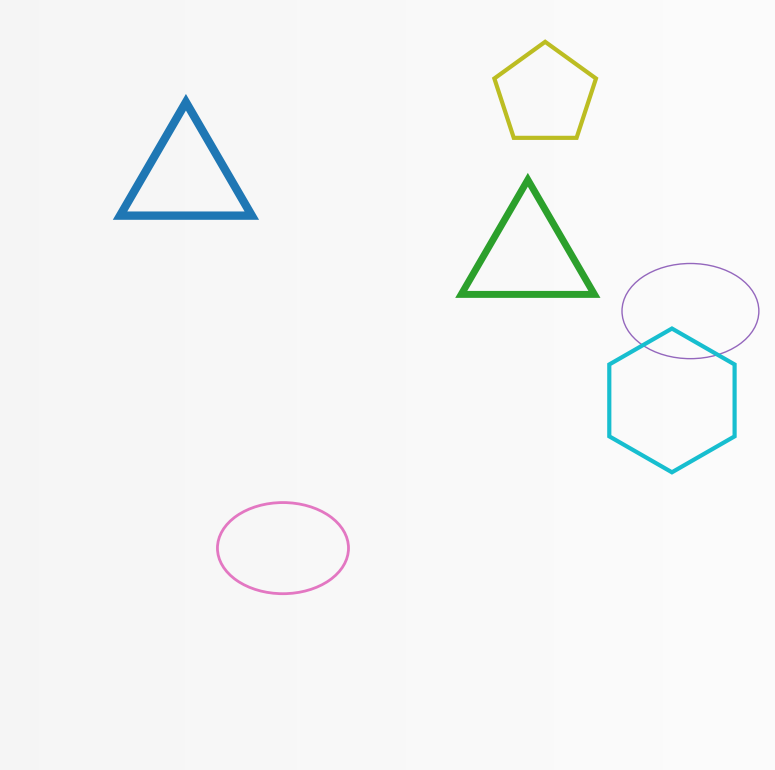[{"shape": "triangle", "thickness": 3, "radius": 0.49, "center": [0.24, 0.769]}, {"shape": "triangle", "thickness": 2.5, "radius": 0.5, "center": [0.681, 0.667]}, {"shape": "oval", "thickness": 0.5, "radius": 0.44, "center": [0.891, 0.596]}, {"shape": "oval", "thickness": 1, "radius": 0.42, "center": [0.365, 0.288]}, {"shape": "pentagon", "thickness": 1.5, "radius": 0.34, "center": [0.703, 0.877]}, {"shape": "hexagon", "thickness": 1.5, "radius": 0.47, "center": [0.867, 0.48]}]